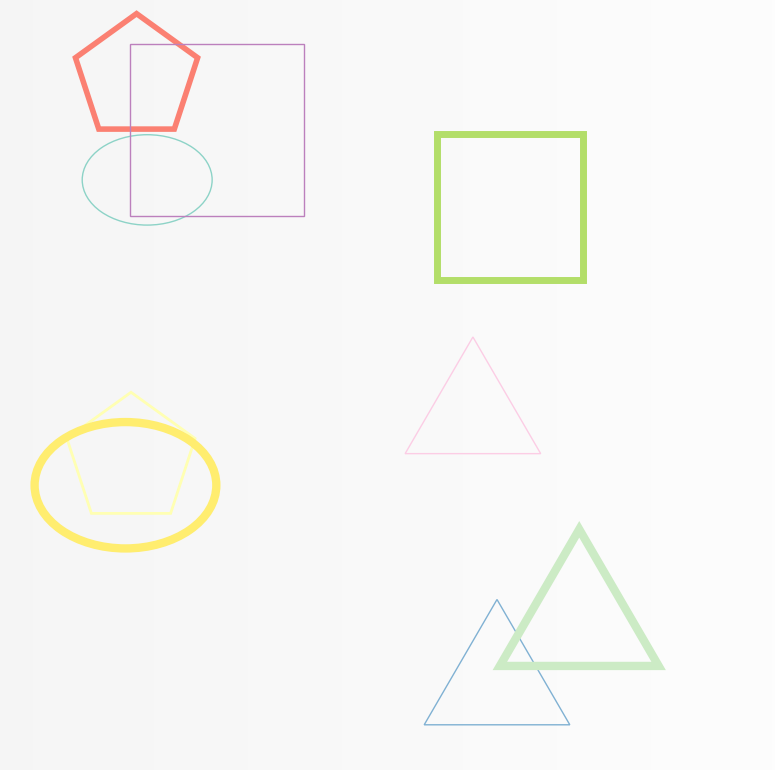[{"shape": "oval", "thickness": 0.5, "radius": 0.42, "center": [0.19, 0.766]}, {"shape": "pentagon", "thickness": 1, "radius": 0.43, "center": [0.169, 0.404]}, {"shape": "pentagon", "thickness": 2, "radius": 0.41, "center": [0.176, 0.899]}, {"shape": "triangle", "thickness": 0.5, "radius": 0.54, "center": [0.641, 0.113]}, {"shape": "square", "thickness": 2.5, "radius": 0.47, "center": [0.658, 0.731]}, {"shape": "triangle", "thickness": 0.5, "radius": 0.5, "center": [0.61, 0.461]}, {"shape": "square", "thickness": 0.5, "radius": 0.56, "center": [0.28, 0.831]}, {"shape": "triangle", "thickness": 3, "radius": 0.59, "center": [0.747, 0.194]}, {"shape": "oval", "thickness": 3, "radius": 0.59, "center": [0.162, 0.37]}]